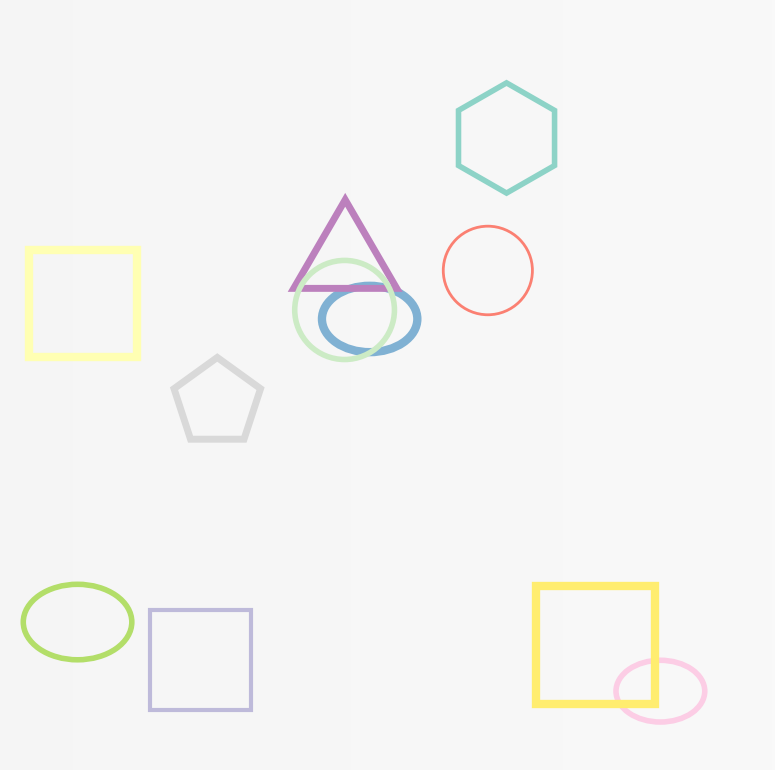[{"shape": "hexagon", "thickness": 2, "radius": 0.36, "center": [0.654, 0.821]}, {"shape": "square", "thickness": 3, "radius": 0.35, "center": [0.107, 0.606]}, {"shape": "square", "thickness": 1.5, "radius": 0.33, "center": [0.259, 0.143]}, {"shape": "circle", "thickness": 1, "radius": 0.29, "center": [0.629, 0.649]}, {"shape": "oval", "thickness": 3, "radius": 0.31, "center": [0.477, 0.586]}, {"shape": "oval", "thickness": 2, "radius": 0.35, "center": [0.1, 0.192]}, {"shape": "oval", "thickness": 2, "radius": 0.29, "center": [0.852, 0.102]}, {"shape": "pentagon", "thickness": 2.5, "radius": 0.29, "center": [0.28, 0.477]}, {"shape": "triangle", "thickness": 2.5, "radius": 0.38, "center": [0.445, 0.664]}, {"shape": "circle", "thickness": 2, "radius": 0.32, "center": [0.445, 0.597]}, {"shape": "square", "thickness": 3, "radius": 0.38, "center": [0.769, 0.162]}]